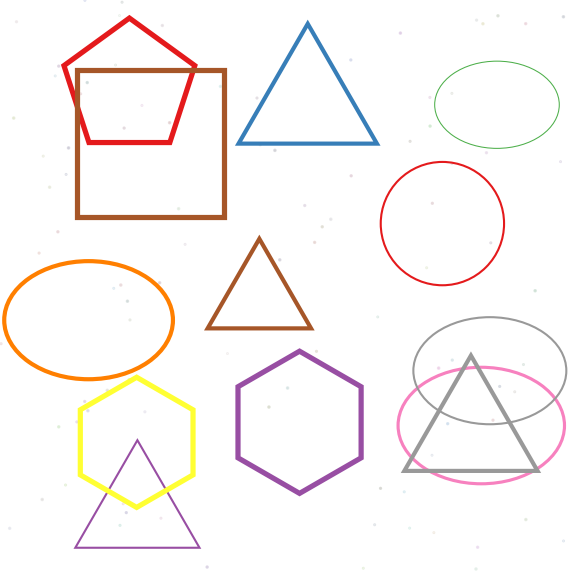[{"shape": "circle", "thickness": 1, "radius": 0.53, "center": [0.766, 0.612]}, {"shape": "pentagon", "thickness": 2.5, "radius": 0.6, "center": [0.224, 0.849]}, {"shape": "triangle", "thickness": 2, "radius": 0.69, "center": [0.533, 0.82]}, {"shape": "oval", "thickness": 0.5, "radius": 0.54, "center": [0.861, 0.818]}, {"shape": "triangle", "thickness": 1, "radius": 0.62, "center": [0.238, 0.113]}, {"shape": "hexagon", "thickness": 2.5, "radius": 0.62, "center": [0.519, 0.268]}, {"shape": "oval", "thickness": 2, "radius": 0.73, "center": [0.153, 0.445]}, {"shape": "hexagon", "thickness": 2.5, "radius": 0.56, "center": [0.237, 0.233]}, {"shape": "triangle", "thickness": 2, "radius": 0.52, "center": [0.449, 0.482]}, {"shape": "square", "thickness": 2.5, "radius": 0.64, "center": [0.261, 0.75]}, {"shape": "oval", "thickness": 1.5, "radius": 0.72, "center": [0.833, 0.262]}, {"shape": "triangle", "thickness": 2, "radius": 0.67, "center": [0.815, 0.25]}, {"shape": "oval", "thickness": 1, "radius": 0.66, "center": [0.848, 0.357]}]